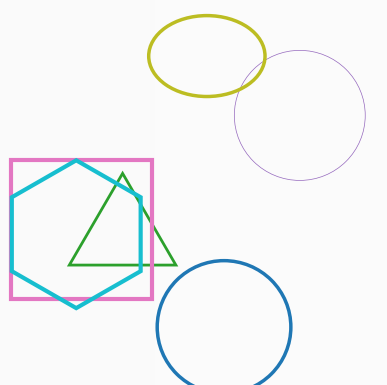[{"shape": "circle", "thickness": 2.5, "radius": 0.86, "center": [0.578, 0.151]}, {"shape": "triangle", "thickness": 2, "radius": 0.79, "center": [0.316, 0.391]}, {"shape": "circle", "thickness": 0.5, "radius": 0.84, "center": [0.774, 0.7]}, {"shape": "square", "thickness": 3, "radius": 0.91, "center": [0.21, 0.404]}, {"shape": "oval", "thickness": 2.5, "radius": 0.75, "center": [0.534, 0.854]}, {"shape": "hexagon", "thickness": 3, "radius": 0.96, "center": [0.197, 0.392]}]